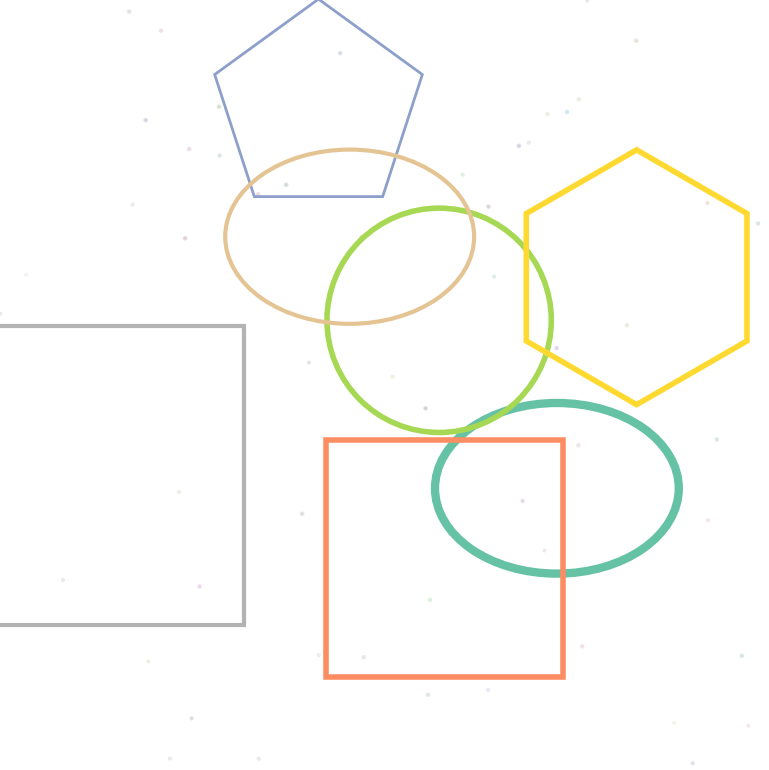[{"shape": "oval", "thickness": 3, "radius": 0.79, "center": [0.723, 0.366]}, {"shape": "square", "thickness": 2, "radius": 0.77, "center": [0.577, 0.275]}, {"shape": "pentagon", "thickness": 1, "radius": 0.71, "center": [0.414, 0.859]}, {"shape": "circle", "thickness": 2, "radius": 0.73, "center": [0.57, 0.584]}, {"shape": "hexagon", "thickness": 2, "radius": 0.83, "center": [0.827, 0.64]}, {"shape": "oval", "thickness": 1.5, "radius": 0.81, "center": [0.454, 0.693]}, {"shape": "square", "thickness": 1.5, "radius": 0.97, "center": [0.122, 0.382]}]